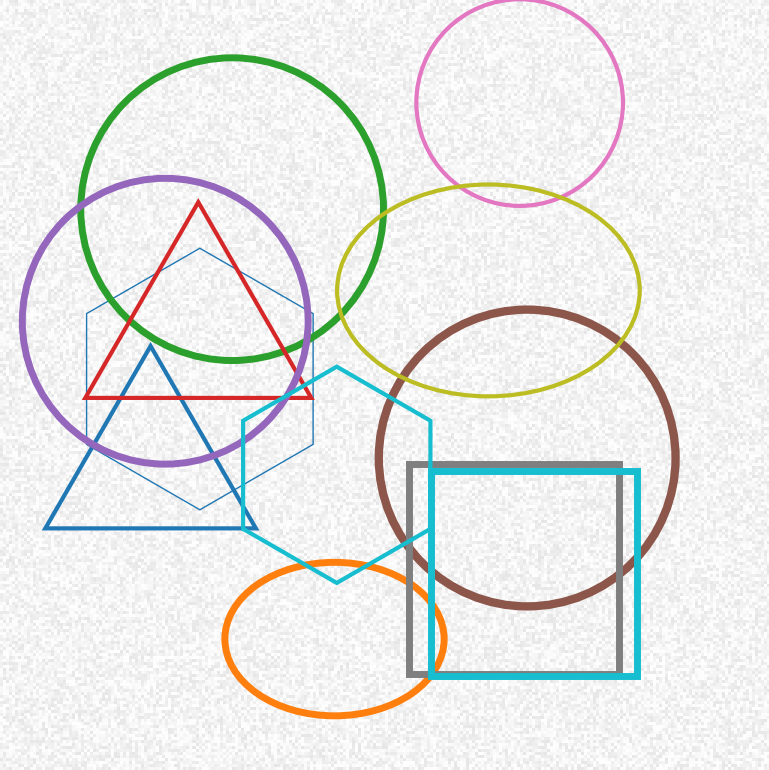[{"shape": "hexagon", "thickness": 0.5, "radius": 0.85, "center": [0.26, 0.508]}, {"shape": "triangle", "thickness": 1.5, "radius": 0.79, "center": [0.196, 0.393]}, {"shape": "oval", "thickness": 2.5, "radius": 0.71, "center": [0.434, 0.17]}, {"shape": "circle", "thickness": 2.5, "radius": 0.98, "center": [0.301, 0.728]}, {"shape": "triangle", "thickness": 1.5, "radius": 0.85, "center": [0.258, 0.568]}, {"shape": "circle", "thickness": 2.5, "radius": 0.93, "center": [0.215, 0.583]}, {"shape": "circle", "thickness": 3, "radius": 0.96, "center": [0.685, 0.405]}, {"shape": "circle", "thickness": 1.5, "radius": 0.67, "center": [0.675, 0.867]}, {"shape": "square", "thickness": 2.5, "radius": 0.68, "center": [0.668, 0.261]}, {"shape": "oval", "thickness": 1.5, "radius": 0.98, "center": [0.634, 0.623]}, {"shape": "square", "thickness": 2.5, "radius": 0.67, "center": [0.693, 0.255]}, {"shape": "hexagon", "thickness": 1.5, "radius": 0.7, "center": [0.437, 0.383]}]